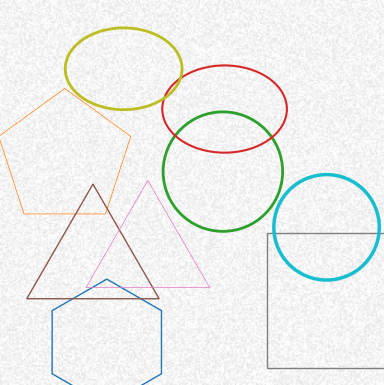[{"shape": "hexagon", "thickness": 1, "radius": 0.82, "center": [0.277, 0.111]}, {"shape": "pentagon", "thickness": 0.5, "radius": 0.9, "center": [0.168, 0.59]}, {"shape": "circle", "thickness": 2, "radius": 0.78, "center": [0.579, 0.554]}, {"shape": "oval", "thickness": 1.5, "radius": 0.81, "center": [0.583, 0.717]}, {"shape": "triangle", "thickness": 1, "radius": 0.99, "center": [0.241, 0.323]}, {"shape": "triangle", "thickness": 0.5, "radius": 0.93, "center": [0.384, 0.346]}, {"shape": "square", "thickness": 1, "radius": 0.87, "center": [0.867, 0.219]}, {"shape": "oval", "thickness": 2, "radius": 0.76, "center": [0.321, 0.821]}, {"shape": "circle", "thickness": 2.5, "radius": 0.68, "center": [0.848, 0.41]}]